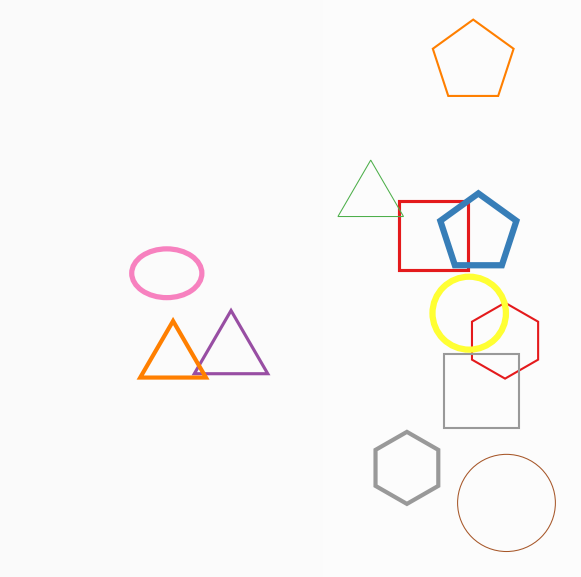[{"shape": "hexagon", "thickness": 1, "radius": 0.33, "center": [0.869, 0.409]}, {"shape": "square", "thickness": 1.5, "radius": 0.3, "center": [0.746, 0.591]}, {"shape": "pentagon", "thickness": 3, "radius": 0.34, "center": [0.823, 0.595]}, {"shape": "triangle", "thickness": 0.5, "radius": 0.33, "center": [0.638, 0.657]}, {"shape": "triangle", "thickness": 1.5, "radius": 0.36, "center": [0.397, 0.388]}, {"shape": "triangle", "thickness": 2, "radius": 0.33, "center": [0.298, 0.378]}, {"shape": "pentagon", "thickness": 1, "radius": 0.37, "center": [0.814, 0.892]}, {"shape": "circle", "thickness": 3, "radius": 0.32, "center": [0.807, 0.457]}, {"shape": "circle", "thickness": 0.5, "radius": 0.42, "center": [0.871, 0.128]}, {"shape": "oval", "thickness": 2.5, "radius": 0.3, "center": [0.287, 0.526]}, {"shape": "hexagon", "thickness": 2, "radius": 0.31, "center": [0.7, 0.189]}, {"shape": "square", "thickness": 1, "radius": 0.32, "center": [0.828, 0.323]}]